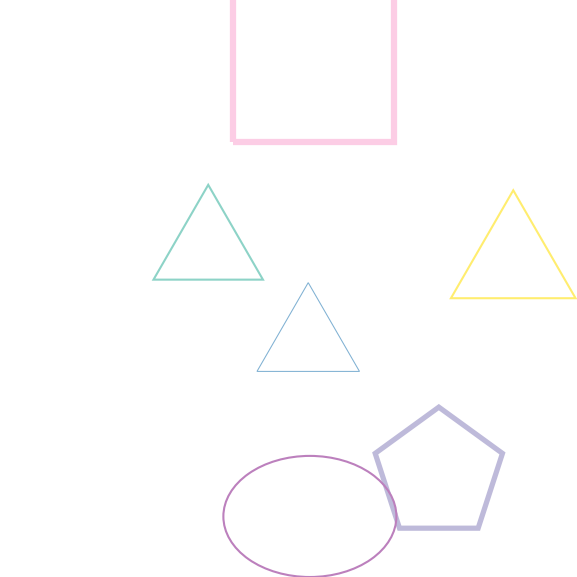[{"shape": "triangle", "thickness": 1, "radius": 0.55, "center": [0.361, 0.57]}, {"shape": "pentagon", "thickness": 2.5, "radius": 0.58, "center": [0.76, 0.178]}, {"shape": "triangle", "thickness": 0.5, "radius": 0.51, "center": [0.534, 0.407]}, {"shape": "square", "thickness": 3, "radius": 0.7, "center": [0.543, 0.892]}, {"shape": "oval", "thickness": 1, "radius": 0.75, "center": [0.537, 0.105]}, {"shape": "triangle", "thickness": 1, "radius": 0.62, "center": [0.889, 0.545]}]